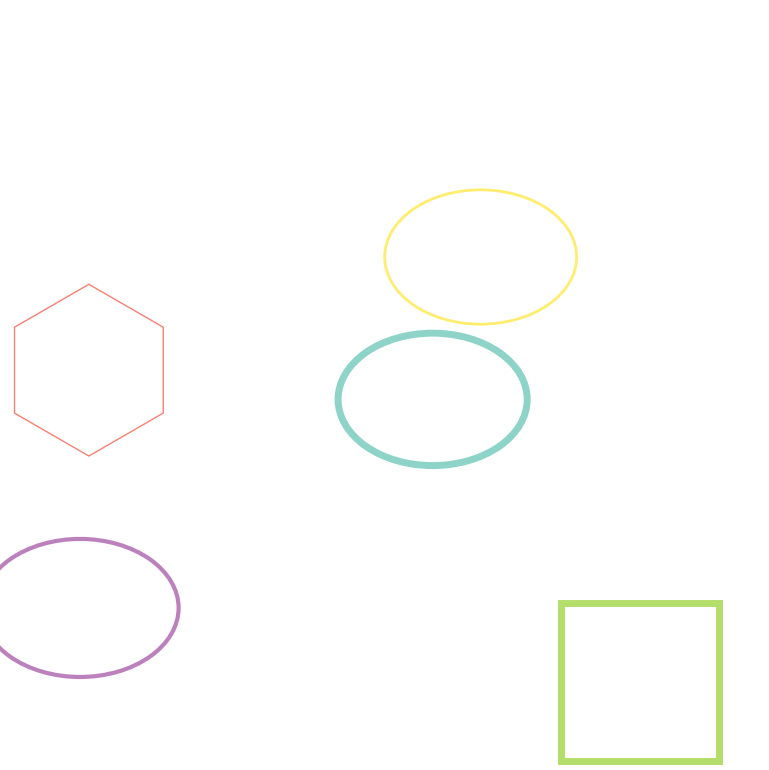[{"shape": "oval", "thickness": 2.5, "radius": 0.61, "center": [0.562, 0.481]}, {"shape": "hexagon", "thickness": 0.5, "radius": 0.56, "center": [0.115, 0.519]}, {"shape": "square", "thickness": 2.5, "radius": 0.51, "center": [0.832, 0.114]}, {"shape": "oval", "thickness": 1.5, "radius": 0.64, "center": [0.104, 0.21]}, {"shape": "oval", "thickness": 1, "radius": 0.62, "center": [0.624, 0.666]}]